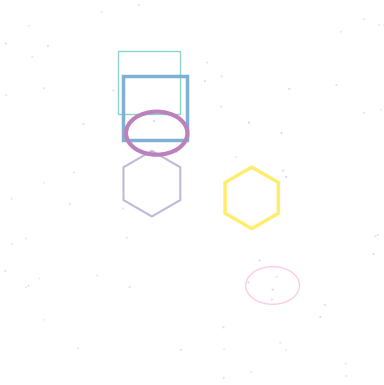[{"shape": "square", "thickness": 1, "radius": 0.4, "center": [0.387, 0.786]}, {"shape": "hexagon", "thickness": 1.5, "radius": 0.43, "center": [0.395, 0.523]}, {"shape": "square", "thickness": 2.5, "radius": 0.41, "center": [0.403, 0.72]}, {"shape": "oval", "thickness": 1, "radius": 0.35, "center": [0.708, 0.259]}, {"shape": "oval", "thickness": 3, "radius": 0.4, "center": [0.407, 0.654]}, {"shape": "hexagon", "thickness": 2.5, "radius": 0.4, "center": [0.654, 0.486]}]